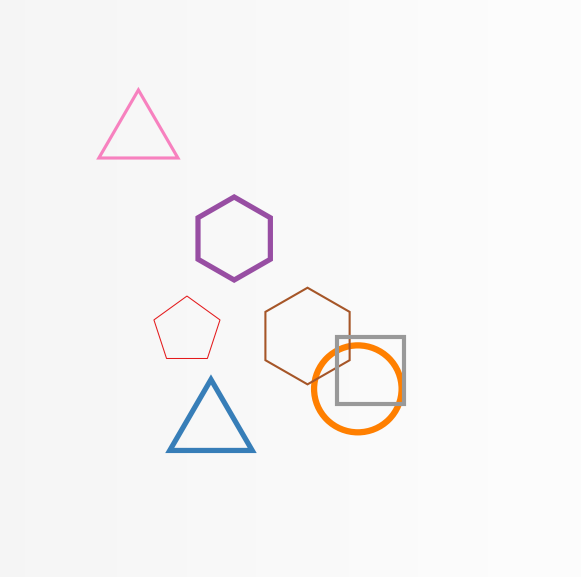[{"shape": "pentagon", "thickness": 0.5, "radius": 0.3, "center": [0.322, 0.427]}, {"shape": "triangle", "thickness": 2.5, "radius": 0.41, "center": [0.363, 0.26]}, {"shape": "hexagon", "thickness": 2.5, "radius": 0.36, "center": [0.403, 0.586]}, {"shape": "circle", "thickness": 3, "radius": 0.38, "center": [0.616, 0.326]}, {"shape": "hexagon", "thickness": 1, "radius": 0.42, "center": [0.529, 0.417]}, {"shape": "triangle", "thickness": 1.5, "radius": 0.39, "center": [0.238, 0.765]}, {"shape": "square", "thickness": 2, "radius": 0.29, "center": [0.638, 0.358]}]